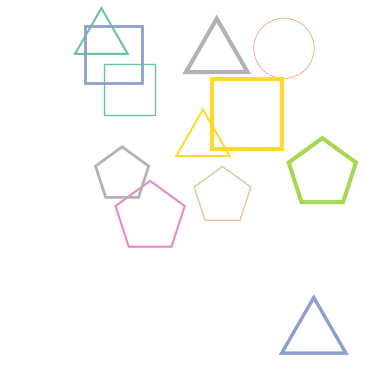[{"shape": "triangle", "thickness": 1.5, "radius": 0.39, "center": [0.263, 0.9]}, {"shape": "square", "thickness": 1, "radius": 0.33, "center": [0.336, 0.767]}, {"shape": "circle", "thickness": 0.5, "radius": 0.39, "center": [0.738, 0.875]}, {"shape": "square", "thickness": 2, "radius": 0.37, "center": [0.295, 0.859]}, {"shape": "triangle", "thickness": 2.5, "radius": 0.48, "center": [0.815, 0.131]}, {"shape": "pentagon", "thickness": 1.5, "radius": 0.47, "center": [0.39, 0.436]}, {"shape": "pentagon", "thickness": 3, "radius": 0.46, "center": [0.837, 0.549]}, {"shape": "square", "thickness": 3, "radius": 0.45, "center": [0.641, 0.704]}, {"shape": "triangle", "thickness": 1.5, "radius": 0.4, "center": [0.527, 0.635]}, {"shape": "pentagon", "thickness": 1, "radius": 0.39, "center": [0.578, 0.49]}, {"shape": "triangle", "thickness": 3, "radius": 0.46, "center": [0.563, 0.859]}, {"shape": "pentagon", "thickness": 2, "radius": 0.36, "center": [0.317, 0.546]}]